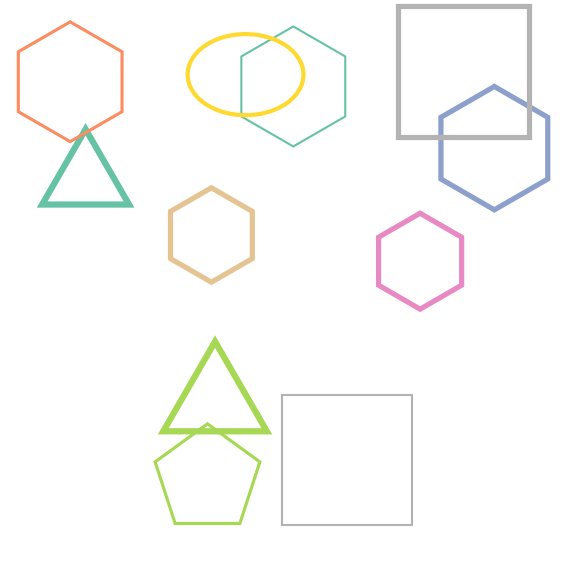[{"shape": "hexagon", "thickness": 1, "radius": 0.52, "center": [0.508, 0.849]}, {"shape": "triangle", "thickness": 3, "radius": 0.43, "center": [0.148, 0.688]}, {"shape": "hexagon", "thickness": 1.5, "radius": 0.52, "center": [0.122, 0.858]}, {"shape": "hexagon", "thickness": 2.5, "radius": 0.53, "center": [0.856, 0.743]}, {"shape": "hexagon", "thickness": 2.5, "radius": 0.42, "center": [0.727, 0.547]}, {"shape": "triangle", "thickness": 3, "radius": 0.52, "center": [0.372, 0.304]}, {"shape": "pentagon", "thickness": 1.5, "radius": 0.48, "center": [0.359, 0.17]}, {"shape": "oval", "thickness": 2, "radius": 0.5, "center": [0.425, 0.87]}, {"shape": "hexagon", "thickness": 2.5, "radius": 0.41, "center": [0.366, 0.592]}, {"shape": "square", "thickness": 1, "radius": 0.56, "center": [0.601, 0.202]}, {"shape": "square", "thickness": 2.5, "radius": 0.57, "center": [0.803, 0.875]}]